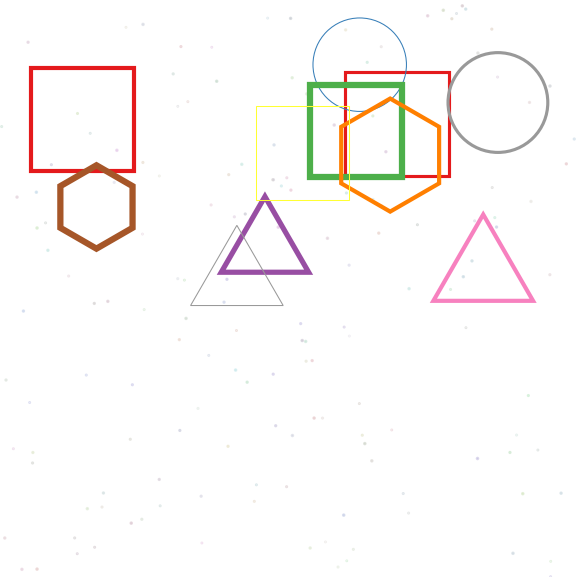[{"shape": "square", "thickness": 2, "radius": 0.44, "center": [0.143, 0.792]}, {"shape": "square", "thickness": 1.5, "radius": 0.45, "center": [0.688, 0.784]}, {"shape": "circle", "thickness": 0.5, "radius": 0.4, "center": [0.623, 0.887]}, {"shape": "square", "thickness": 3, "radius": 0.4, "center": [0.616, 0.772]}, {"shape": "triangle", "thickness": 2.5, "radius": 0.44, "center": [0.459, 0.571]}, {"shape": "hexagon", "thickness": 2, "radius": 0.49, "center": [0.676, 0.731]}, {"shape": "square", "thickness": 0.5, "radius": 0.41, "center": [0.524, 0.734]}, {"shape": "hexagon", "thickness": 3, "radius": 0.36, "center": [0.167, 0.641]}, {"shape": "triangle", "thickness": 2, "radius": 0.5, "center": [0.837, 0.528]}, {"shape": "circle", "thickness": 1.5, "radius": 0.43, "center": [0.862, 0.822]}, {"shape": "triangle", "thickness": 0.5, "radius": 0.46, "center": [0.41, 0.516]}]